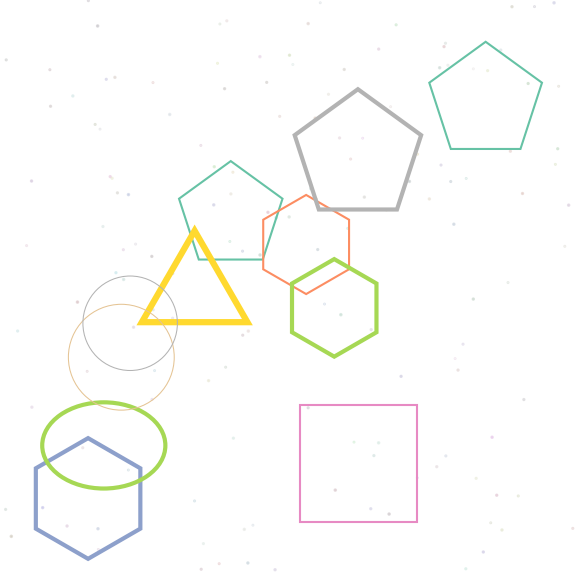[{"shape": "pentagon", "thickness": 1, "radius": 0.51, "center": [0.841, 0.824]}, {"shape": "pentagon", "thickness": 1, "radius": 0.47, "center": [0.4, 0.626]}, {"shape": "hexagon", "thickness": 1, "radius": 0.43, "center": [0.53, 0.576]}, {"shape": "hexagon", "thickness": 2, "radius": 0.52, "center": [0.153, 0.136]}, {"shape": "square", "thickness": 1, "radius": 0.51, "center": [0.621, 0.197]}, {"shape": "hexagon", "thickness": 2, "radius": 0.42, "center": [0.579, 0.466]}, {"shape": "oval", "thickness": 2, "radius": 0.53, "center": [0.18, 0.228]}, {"shape": "triangle", "thickness": 3, "radius": 0.53, "center": [0.337, 0.494]}, {"shape": "circle", "thickness": 0.5, "radius": 0.46, "center": [0.21, 0.381]}, {"shape": "circle", "thickness": 0.5, "radius": 0.41, "center": [0.225, 0.439]}, {"shape": "pentagon", "thickness": 2, "radius": 0.58, "center": [0.62, 0.73]}]